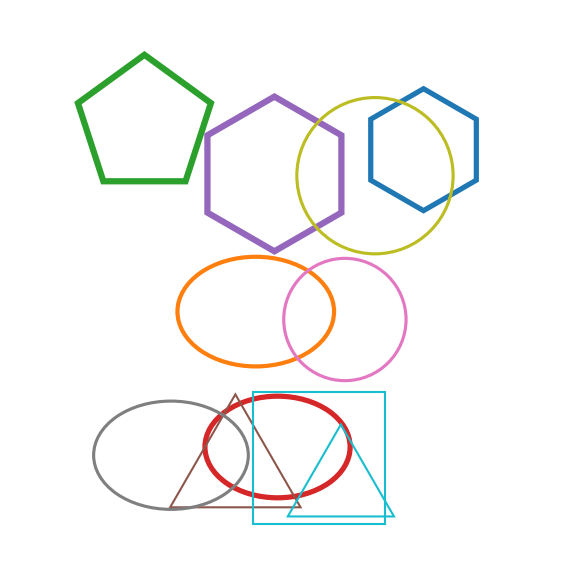[{"shape": "hexagon", "thickness": 2.5, "radius": 0.53, "center": [0.733, 0.74]}, {"shape": "oval", "thickness": 2, "radius": 0.68, "center": [0.443, 0.46]}, {"shape": "pentagon", "thickness": 3, "radius": 0.61, "center": [0.25, 0.783]}, {"shape": "oval", "thickness": 2.5, "radius": 0.63, "center": [0.481, 0.225]}, {"shape": "hexagon", "thickness": 3, "radius": 0.67, "center": [0.475, 0.698]}, {"shape": "triangle", "thickness": 1, "radius": 0.65, "center": [0.408, 0.186]}, {"shape": "circle", "thickness": 1.5, "radius": 0.53, "center": [0.597, 0.446]}, {"shape": "oval", "thickness": 1.5, "radius": 0.67, "center": [0.296, 0.211]}, {"shape": "circle", "thickness": 1.5, "radius": 0.68, "center": [0.649, 0.695]}, {"shape": "triangle", "thickness": 1, "radius": 0.53, "center": [0.59, 0.158]}, {"shape": "square", "thickness": 1, "radius": 0.57, "center": [0.553, 0.205]}]